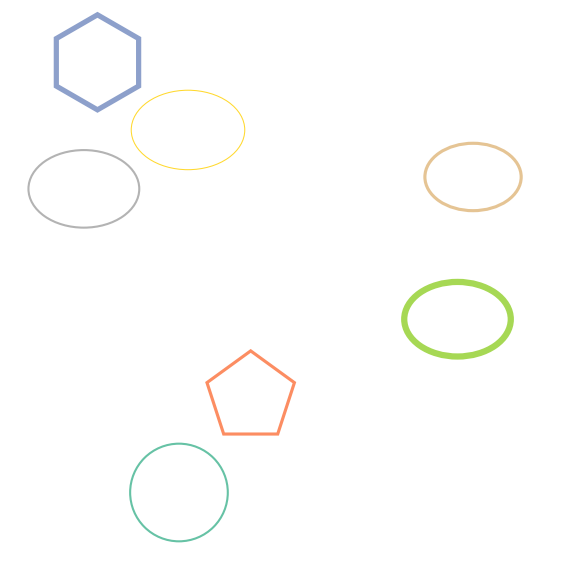[{"shape": "circle", "thickness": 1, "radius": 0.42, "center": [0.31, 0.146]}, {"shape": "pentagon", "thickness": 1.5, "radius": 0.4, "center": [0.434, 0.312]}, {"shape": "hexagon", "thickness": 2.5, "radius": 0.41, "center": [0.169, 0.891]}, {"shape": "oval", "thickness": 3, "radius": 0.46, "center": [0.792, 0.446]}, {"shape": "oval", "thickness": 0.5, "radius": 0.49, "center": [0.326, 0.774]}, {"shape": "oval", "thickness": 1.5, "radius": 0.42, "center": [0.819, 0.693]}, {"shape": "oval", "thickness": 1, "radius": 0.48, "center": [0.145, 0.672]}]